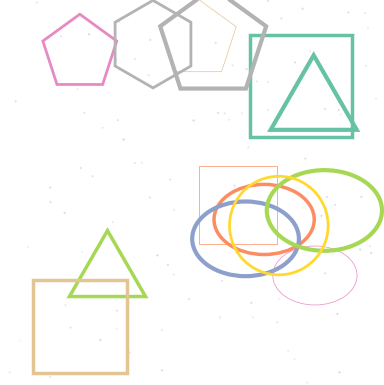[{"shape": "triangle", "thickness": 3, "radius": 0.65, "center": [0.815, 0.727]}, {"shape": "square", "thickness": 2.5, "radius": 0.66, "center": [0.783, 0.776]}, {"shape": "square", "thickness": 0.5, "radius": 0.51, "center": [0.618, 0.467]}, {"shape": "oval", "thickness": 2.5, "radius": 0.65, "center": [0.686, 0.43]}, {"shape": "oval", "thickness": 3, "radius": 0.69, "center": [0.638, 0.38]}, {"shape": "oval", "thickness": 0.5, "radius": 0.55, "center": [0.818, 0.284]}, {"shape": "pentagon", "thickness": 2, "radius": 0.5, "center": [0.207, 0.862]}, {"shape": "oval", "thickness": 3, "radius": 0.75, "center": [0.843, 0.453]}, {"shape": "triangle", "thickness": 2.5, "radius": 0.57, "center": [0.279, 0.287]}, {"shape": "circle", "thickness": 2, "radius": 0.64, "center": [0.724, 0.414]}, {"shape": "pentagon", "thickness": 0.5, "radius": 0.52, "center": [0.514, 0.898]}, {"shape": "square", "thickness": 2.5, "radius": 0.61, "center": [0.208, 0.152]}, {"shape": "hexagon", "thickness": 2, "radius": 0.57, "center": [0.397, 0.885]}, {"shape": "pentagon", "thickness": 3, "radius": 0.72, "center": [0.554, 0.887]}]